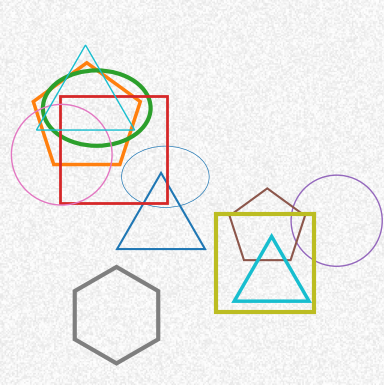[{"shape": "triangle", "thickness": 1.5, "radius": 0.66, "center": [0.418, 0.419]}, {"shape": "oval", "thickness": 0.5, "radius": 0.57, "center": [0.43, 0.541]}, {"shape": "pentagon", "thickness": 2.5, "radius": 0.73, "center": [0.225, 0.691]}, {"shape": "oval", "thickness": 3, "radius": 0.7, "center": [0.251, 0.719]}, {"shape": "square", "thickness": 2, "radius": 0.7, "center": [0.294, 0.612]}, {"shape": "circle", "thickness": 1, "radius": 0.59, "center": [0.874, 0.427]}, {"shape": "pentagon", "thickness": 1.5, "radius": 0.52, "center": [0.694, 0.408]}, {"shape": "circle", "thickness": 1, "radius": 0.65, "center": [0.16, 0.598]}, {"shape": "hexagon", "thickness": 3, "radius": 0.63, "center": [0.303, 0.181]}, {"shape": "square", "thickness": 3, "radius": 0.64, "center": [0.688, 0.316]}, {"shape": "triangle", "thickness": 1, "radius": 0.74, "center": [0.222, 0.736]}, {"shape": "triangle", "thickness": 2.5, "radius": 0.56, "center": [0.706, 0.274]}]